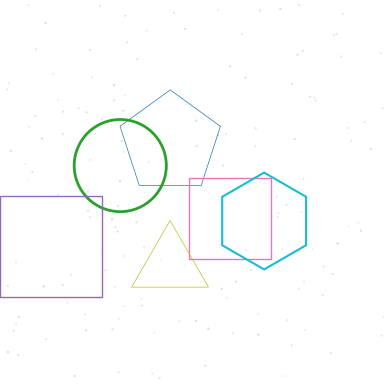[{"shape": "pentagon", "thickness": 0.5, "radius": 0.69, "center": [0.442, 0.629]}, {"shape": "circle", "thickness": 2, "radius": 0.6, "center": [0.312, 0.57]}, {"shape": "square", "thickness": 1, "radius": 0.66, "center": [0.133, 0.36]}, {"shape": "square", "thickness": 1, "radius": 0.53, "center": [0.597, 0.433]}, {"shape": "triangle", "thickness": 0.5, "radius": 0.58, "center": [0.442, 0.312]}, {"shape": "hexagon", "thickness": 1.5, "radius": 0.63, "center": [0.686, 0.426]}]